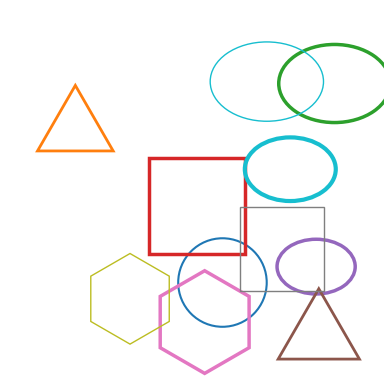[{"shape": "circle", "thickness": 1.5, "radius": 0.57, "center": [0.578, 0.266]}, {"shape": "triangle", "thickness": 2, "radius": 0.57, "center": [0.196, 0.665]}, {"shape": "oval", "thickness": 2.5, "radius": 0.72, "center": [0.869, 0.783]}, {"shape": "square", "thickness": 2.5, "radius": 0.63, "center": [0.511, 0.464]}, {"shape": "oval", "thickness": 2.5, "radius": 0.51, "center": [0.821, 0.308]}, {"shape": "triangle", "thickness": 2, "radius": 0.61, "center": [0.828, 0.128]}, {"shape": "hexagon", "thickness": 2.5, "radius": 0.67, "center": [0.532, 0.163]}, {"shape": "square", "thickness": 1, "radius": 0.55, "center": [0.731, 0.353]}, {"shape": "hexagon", "thickness": 1, "radius": 0.59, "center": [0.338, 0.224]}, {"shape": "oval", "thickness": 3, "radius": 0.59, "center": [0.754, 0.56]}, {"shape": "oval", "thickness": 1, "radius": 0.74, "center": [0.693, 0.788]}]